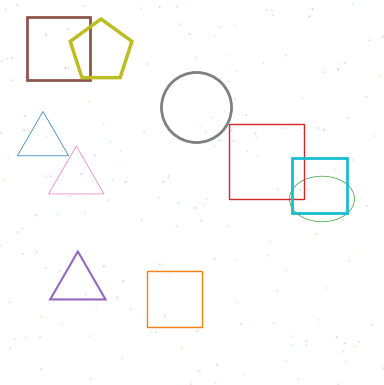[{"shape": "triangle", "thickness": 0.5, "radius": 0.38, "center": [0.112, 0.634]}, {"shape": "square", "thickness": 1, "radius": 0.36, "center": [0.453, 0.223]}, {"shape": "oval", "thickness": 0.5, "radius": 0.42, "center": [0.836, 0.483]}, {"shape": "square", "thickness": 1, "radius": 0.49, "center": [0.691, 0.58]}, {"shape": "triangle", "thickness": 1.5, "radius": 0.41, "center": [0.202, 0.264]}, {"shape": "square", "thickness": 2, "radius": 0.4, "center": [0.152, 0.874]}, {"shape": "triangle", "thickness": 0.5, "radius": 0.41, "center": [0.198, 0.538]}, {"shape": "circle", "thickness": 2, "radius": 0.45, "center": [0.51, 0.721]}, {"shape": "pentagon", "thickness": 2.5, "radius": 0.42, "center": [0.263, 0.866]}, {"shape": "square", "thickness": 2, "radius": 0.36, "center": [0.831, 0.518]}]